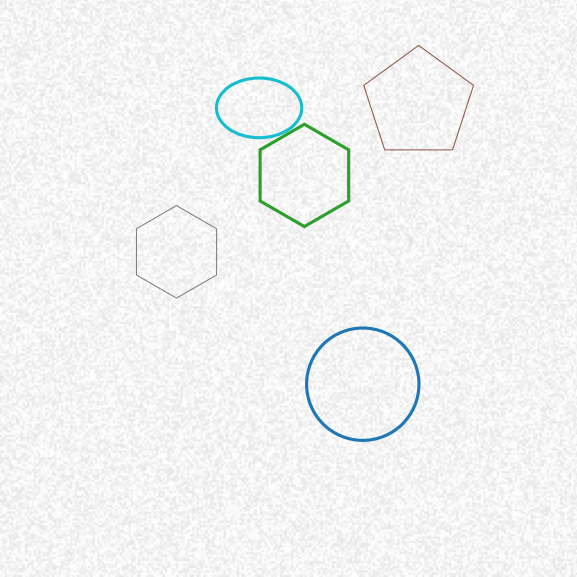[{"shape": "circle", "thickness": 1.5, "radius": 0.49, "center": [0.628, 0.334]}, {"shape": "hexagon", "thickness": 1.5, "radius": 0.44, "center": [0.527, 0.695]}, {"shape": "pentagon", "thickness": 0.5, "radius": 0.5, "center": [0.725, 0.82]}, {"shape": "hexagon", "thickness": 0.5, "radius": 0.4, "center": [0.306, 0.563]}, {"shape": "oval", "thickness": 1.5, "radius": 0.37, "center": [0.449, 0.812]}]